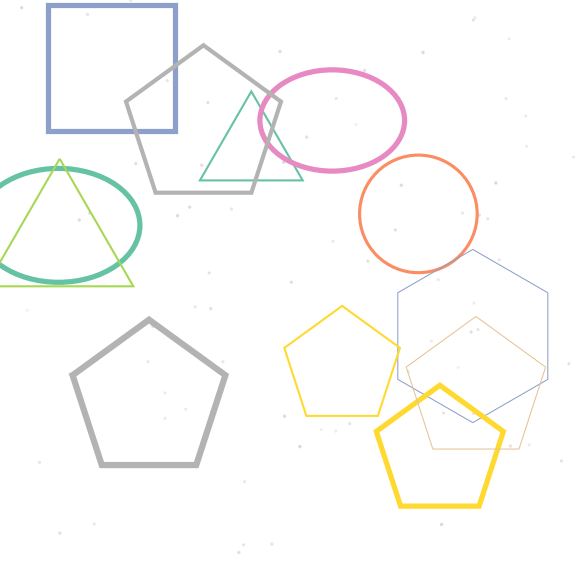[{"shape": "triangle", "thickness": 1, "radius": 0.51, "center": [0.435, 0.738]}, {"shape": "oval", "thickness": 2.5, "radius": 0.7, "center": [0.101, 0.609]}, {"shape": "circle", "thickness": 1.5, "radius": 0.51, "center": [0.724, 0.629]}, {"shape": "hexagon", "thickness": 0.5, "radius": 0.75, "center": [0.819, 0.417]}, {"shape": "square", "thickness": 2.5, "radius": 0.55, "center": [0.193, 0.882]}, {"shape": "oval", "thickness": 2.5, "radius": 0.63, "center": [0.575, 0.791]}, {"shape": "triangle", "thickness": 1, "radius": 0.74, "center": [0.103, 0.577]}, {"shape": "pentagon", "thickness": 1, "radius": 0.53, "center": [0.592, 0.364]}, {"shape": "pentagon", "thickness": 2.5, "radius": 0.58, "center": [0.762, 0.216]}, {"shape": "pentagon", "thickness": 0.5, "radius": 0.63, "center": [0.824, 0.324]}, {"shape": "pentagon", "thickness": 3, "radius": 0.7, "center": [0.258, 0.306]}, {"shape": "pentagon", "thickness": 2, "radius": 0.71, "center": [0.352, 0.78]}]